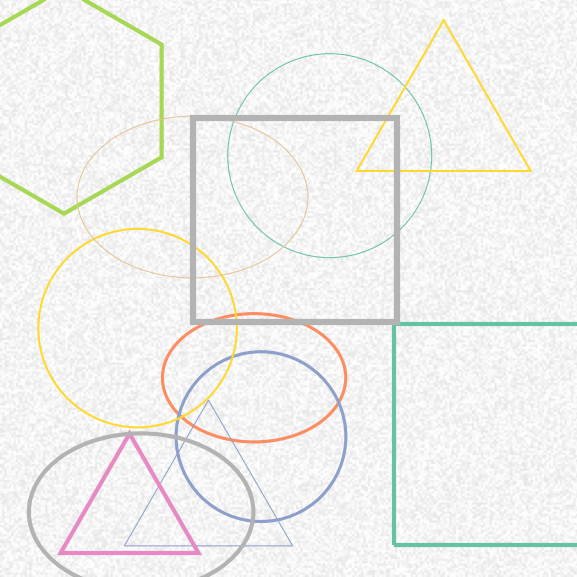[{"shape": "square", "thickness": 2, "radius": 0.95, "center": [0.873, 0.247]}, {"shape": "circle", "thickness": 0.5, "radius": 0.88, "center": [0.571, 0.73]}, {"shape": "oval", "thickness": 1.5, "radius": 0.79, "center": [0.44, 0.345]}, {"shape": "circle", "thickness": 1.5, "radius": 0.73, "center": [0.452, 0.243]}, {"shape": "triangle", "thickness": 0.5, "radius": 0.84, "center": [0.361, 0.138]}, {"shape": "triangle", "thickness": 2, "radius": 0.69, "center": [0.224, 0.11]}, {"shape": "hexagon", "thickness": 2, "radius": 0.98, "center": [0.111, 0.824]}, {"shape": "triangle", "thickness": 1, "radius": 0.87, "center": [0.768, 0.79]}, {"shape": "circle", "thickness": 1, "radius": 0.86, "center": [0.238, 0.431]}, {"shape": "oval", "thickness": 0.5, "radius": 1.0, "center": [0.333, 0.658]}, {"shape": "square", "thickness": 3, "radius": 0.88, "center": [0.511, 0.618]}, {"shape": "oval", "thickness": 2, "radius": 0.97, "center": [0.244, 0.113]}]